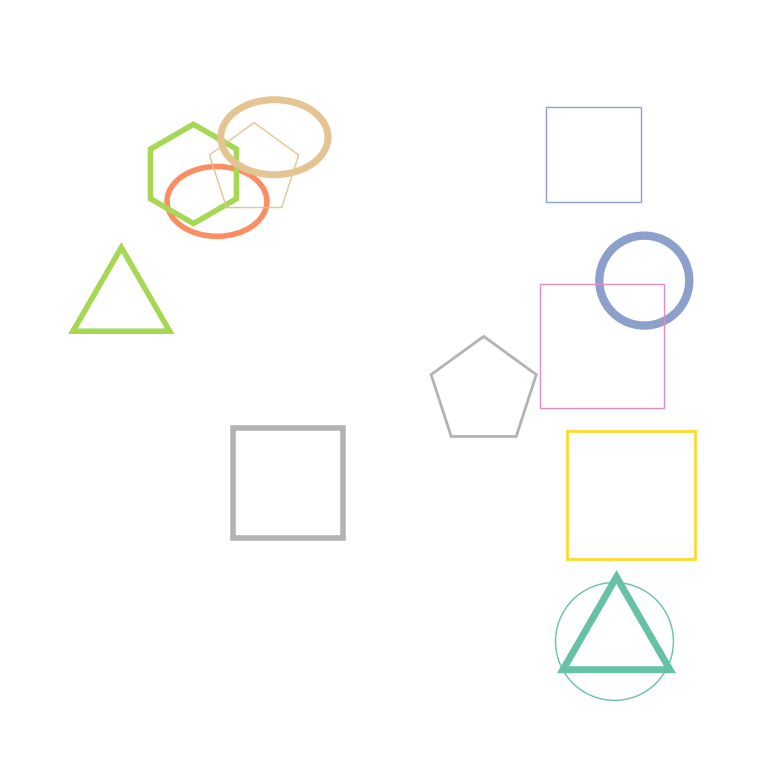[{"shape": "circle", "thickness": 0.5, "radius": 0.38, "center": [0.798, 0.167]}, {"shape": "triangle", "thickness": 2.5, "radius": 0.4, "center": [0.801, 0.17]}, {"shape": "oval", "thickness": 2, "radius": 0.32, "center": [0.282, 0.738]}, {"shape": "circle", "thickness": 3, "radius": 0.29, "center": [0.837, 0.636]}, {"shape": "square", "thickness": 0.5, "radius": 0.31, "center": [0.771, 0.799]}, {"shape": "square", "thickness": 0.5, "radius": 0.4, "center": [0.782, 0.551]}, {"shape": "triangle", "thickness": 2, "radius": 0.36, "center": [0.158, 0.606]}, {"shape": "hexagon", "thickness": 2, "radius": 0.32, "center": [0.251, 0.774]}, {"shape": "square", "thickness": 1, "radius": 0.41, "center": [0.819, 0.357]}, {"shape": "pentagon", "thickness": 0.5, "radius": 0.3, "center": [0.33, 0.78]}, {"shape": "oval", "thickness": 2.5, "radius": 0.35, "center": [0.356, 0.822]}, {"shape": "square", "thickness": 2, "radius": 0.36, "center": [0.374, 0.373]}, {"shape": "pentagon", "thickness": 1, "radius": 0.36, "center": [0.628, 0.491]}]